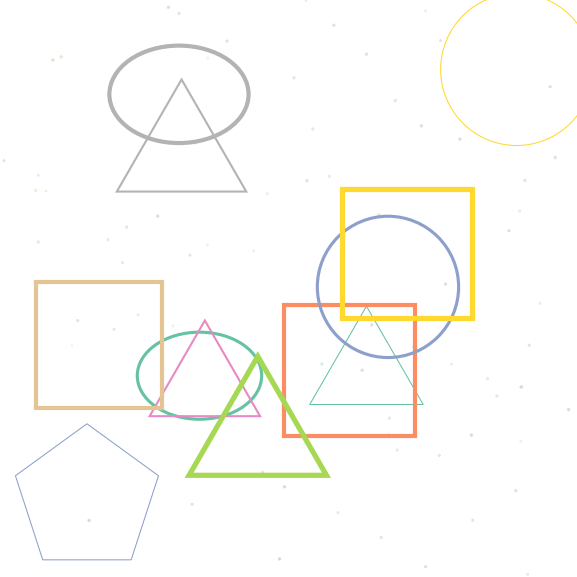[{"shape": "triangle", "thickness": 0.5, "radius": 0.57, "center": [0.635, 0.355]}, {"shape": "oval", "thickness": 1.5, "radius": 0.54, "center": [0.345, 0.349]}, {"shape": "square", "thickness": 2, "radius": 0.57, "center": [0.606, 0.358]}, {"shape": "circle", "thickness": 1.5, "radius": 0.61, "center": [0.672, 0.502]}, {"shape": "pentagon", "thickness": 0.5, "radius": 0.65, "center": [0.151, 0.135]}, {"shape": "triangle", "thickness": 1, "radius": 0.55, "center": [0.355, 0.334]}, {"shape": "triangle", "thickness": 2.5, "radius": 0.69, "center": [0.446, 0.245]}, {"shape": "square", "thickness": 2.5, "radius": 0.56, "center": [0.705, 0.56]}, {"shape": "circle", "thickness": 0.5, "radius": 0.66, "center": [0.895, 0.879]}, {"shape": "square", "thickness": 2, "radius": 0.55, "center": [0.172, 0.402]}, {"shape": "triangle", "thickness": 1, "radius": 0.65, "center": [0.314, 0.732]}, {"shape": "oval", "thickness": 2, "radius": 0.6, "center": [0.31, 0.836]}]